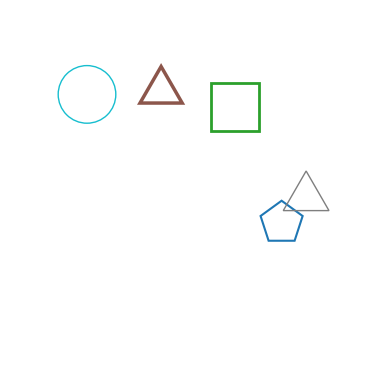[{"shape": "pentagon", "thickness": 1.5, "radius": 0.29, "center": [0.731, 0.421]}, {"shape": "square", "thickness": 2, "radius": 0.31, "center": [0.611, 0.722]}, {"shape": "triangle", "thickness": 2.5, "radius": 0.32, "center": [0.418, 0.764]}, {"shape": "triangle", "thickness": 1, "radius": 0.34, "center": [0.795, 0.487]}, {"shape": "circle", "thickness": 1, "radius": 0.37, "center": [0.226, 0.755]}]